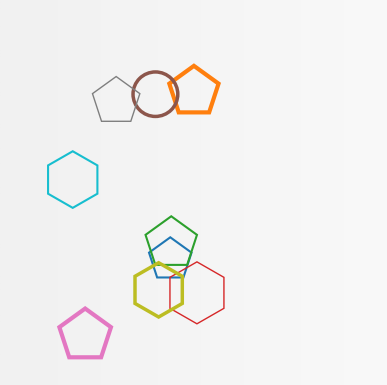[{"shape": "pentagon", "thickness": 1.5, "radius": 0.29, "center": [0.439, 0.326]}, {"shape": "pentagon", "thickness": 3, "radius": 0.33, "center": [0.5, 0.762]}, {"shape": "pentagon", "thickness": 1.5, "radius": 0.35, "center": [0.442, 0.368]}, {"shape": "hexagon", "thickness": 1, "radius": 0.4, "center": [0.508, 0.239]}, {"shape": "circle", "thickness": 2.5, "radius": 0.29, "center": [0.401, 0.755]}, {"shape": "pentagon", "thickness": 3, "radius": 0.35, "center": [0.22, 0.129]}, {"shape": "pentagon", "thickness": 1, "radius": 0.32, "center": [0.3, 0.737]}, {"shape": "hexagon", "thickness": 2.5, "radius": 0.35, "center": [0.409, 0.247]}, {"shape": "hexagon", "thickness": 1.5, "radius": 0.37, "center": [0.188, 0.534]}]